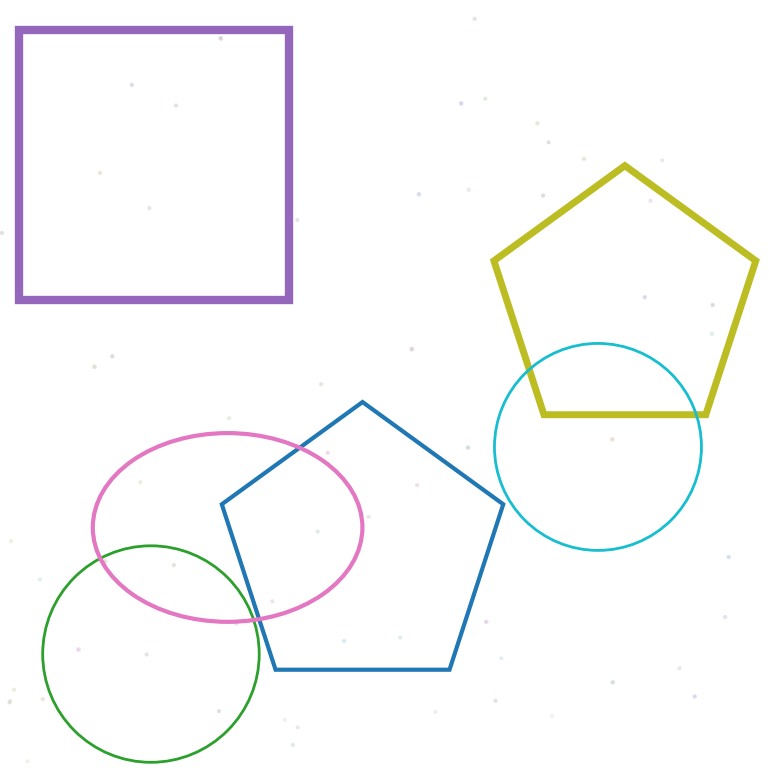[{"shape": "pentagon", "thickness": 1.5, "radius": 0.96, "center": [0.471, 0.286]}, {"shape": "circle", "thickness": 1, "radius": 0.7, "center": [0.196, 0.151]}, {"shape": "square", "thickness": 3, "radius": 0.88, "center": [0.2, 0.786]}, {"shape": "oval", "thickness": 1.5, "radius": 0.88, "center": [0.296, 0.315]}, {"shape": "pentagon", "thickness": 2.5, "radius": 0.89, "center": [0.812, 0.606]}, {"shape": "circle", "thickness": 1, "radius": 0.67, "center": [0.777, 0.42]}]